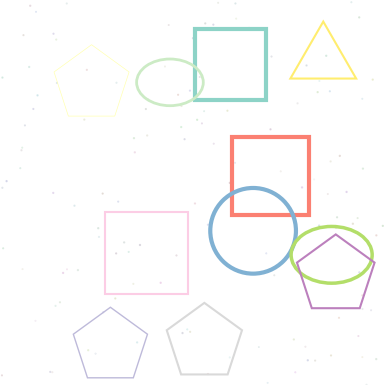[{"shape": "square", "thickness": 3, "radius": 0.46, "center": [0.6, 0.833]}, {"shape": "pentagon", "thickness": 0.5, "radius": 0.51, "center": [0.238, 0.781]}, {"shape": "pentagon", "thickness": 1, "radius": 0.51, "center": [0.287, 0.101]}, {"shape": "square", "thickness": 3, "radius": 0.5, "center": [0.702, 0.543]}, {"shape": "circle", "thickness": 3, "radius": 0.56, "center": [0.657, 0.4]}, {"shape": "oval", "thickness": 2.5, "radius": 0.53, "center": [0.861, 0.338]}, {"shape": "square", "thickness": 1.5, "radius": 0.53, "center": [0.381, 0.343]}, {"shape": "pentagon", "thickness": 1.5, "radius": 0.51, "center": [0.531, 0.111]}, {"shape": "pentagon", "thickness": 1.5, "radius": 0.53, "center": [0.872, 0.285]}, {"shape": "oval", "thickness": 2, "radius": 0.43, "center": [0.441, 0.786]}, {"shape": "triangle", "thickness": 1.5, "radius": 0.49, "center": [0.84, 0.845]}]